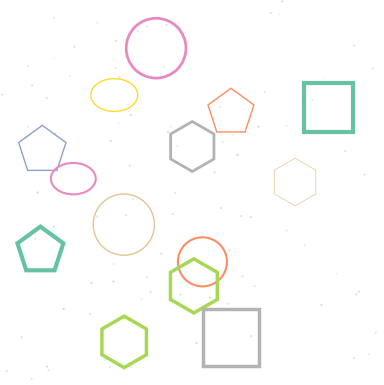[{"shape": "square", "thickness": 3, "radius": 0.32, "center": [0.854, 0.721]}, {"shape": "pentagon", "thickness": 3, "radius": 0.31, "center": [0.105, 0.349]}, {"shape": "circle", "thickness": 1.5, "radius": 0.32, "center": [0.526, 0.32]}, {"shape": "pentagon", "thickness": 1, "radius": 0.31, "center": [0.6, 0.708]}, {"shape": "pentagon", "thickness": 1, "radius": 0.32, "center": [0.11, 0.61]}, {"shape": "circle", "thickness": 2, "radius": 0.39, "center": [0.405, 0.875]}, {"shape": "oval", "thickness": 1.5, "radius": 0.29, "center": [0.19, 0.536]}, {"shape": "hexagon", "thickness": 2.5, "radius": 0.35, "center": [0.504, 0.257]}, {"shape": "hexagon", "thickness": 2.5, "radius": 0.33, "center": [0.323, 0.112]}, {"shape": "oval", "thickness": 1, "radius": 0.3, "center": [0.297, 0.753]}, {"shape": "circle", "thickness": 1, "radius": 0.4, "center": [0.322, 0.417]}, {"shape": "hexagon", "thickness": 0.5, "radius": 0.31, "center": [0.767, 0.527]}, {"shape": "hexagon", "thickness": 2, "radius": 0.32, "center": [0.499, 0.62]}, {"shape": "square", "thickness": 2.5, "radius": 0.37, "center": [0.6, 0.124]}]